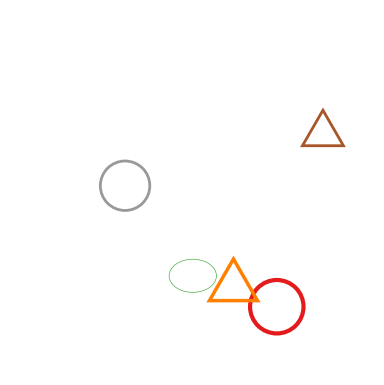[{"shape": "circle", "thickness": 3, "radius": 0.35, "center": [0.719, 0.203]}, {"shape": "oval", "thickness": 0.5, "radius": 0.31, "center": [0.501, 0.284]}, {"shape": "triangle", "thickness": 2.5, "radius": 0.36, "center": [0.606, 0.255]}, {"shape": "triangle", "thickness": 2, "radius": 0.31, "center": [0.839, 0.652]}, {"shape": "circle", "thickness": 2, "radius": 0.32, "center": [0.325, 0.518]}]